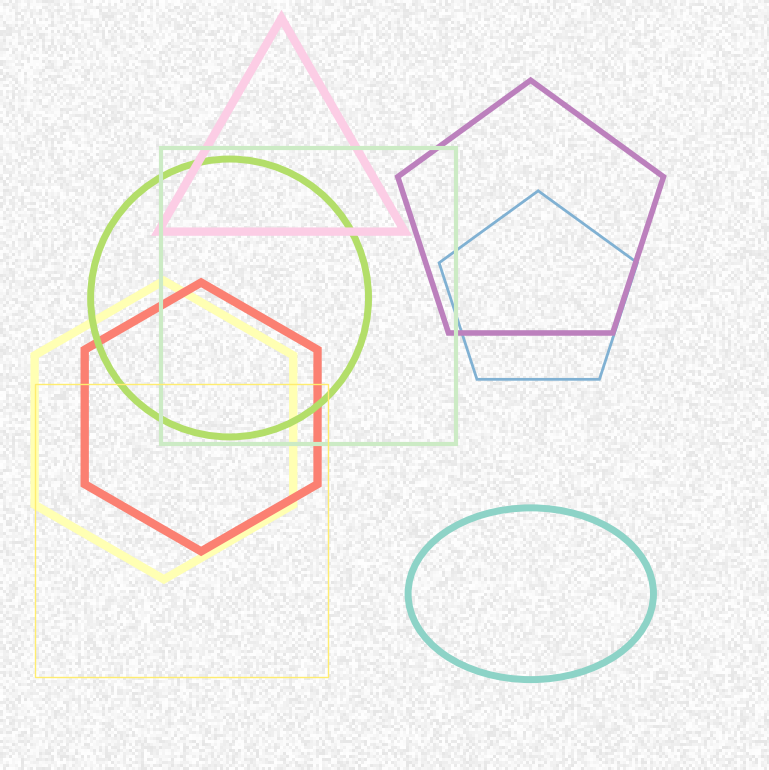[{"shape": "oval", "thickness": 2.5, "radius": 0.8, "center": [0.689, 0.229]}, {"shape": "hexagon", "thickness": 3, "radius": 0.97, "center": [0.213, 0.441]}, {"shape": "hexagon", "thickness": 3, "radius": 0.87, "center": [0.261, 0.459]}, {"shape": "pentagon", "thickness": 1, "radius": 0.68, "center": [0.699, 0.617]}, {"shape": "circle", "thickness": 2.5, "radius": 0.9, "center": [0.298, 0.613]}, {"shape": "triangle", "thickness": 3, "radius": 0.92, "center": [0.366, 0.792]}, {"shape": "pentagon", "thickness": 2, "radius": 0.91, "center": [0.689, 0.714]}, {"shape": "square", "thickness": 1.5, "radius": 0.96, "center": [0.401, 0.616]}, {"shape": "square", "thickness": 0.5, "radius": 0.95, "center": [0.235, 0.311]}]